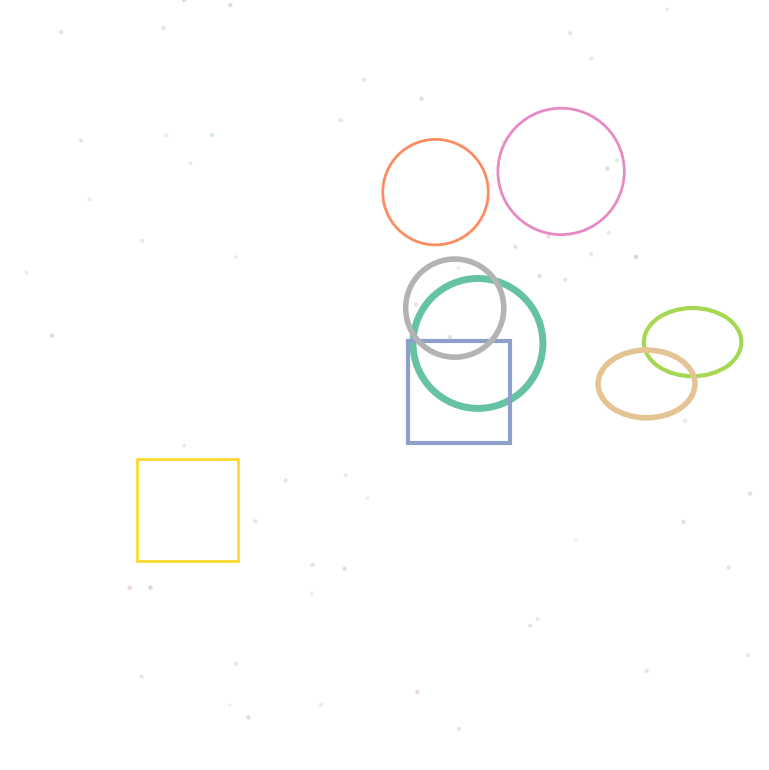[{"shape": "circle", "thickness": 2.5, "radius": 0.42, "center": [0.621, 0.554]}, {"shape": "circle", "thickness": 1, "radius": 0.34, "center": [0.566, 0.75]}, {"shape": "square", "thickness": 1.5, "radius": 0.33, "center": [0.596, 0.491]}, {"shape": "circle", "thickness": 1, "radius": 0.41, "center": [0.729, 0.777]}, {"shape": "oval", "thickness": 1.5, "radius": 0.32, "center": [0.899, 0.556]}, {"shape": "square", "thickness": 1, "radius": 0.33, "center": [0.244, 0.338]}, {"shape": "oval", "thickness": 2, "radius": 0.31, "center": [0.84, 0.501]}, {"shape": "circle", "thickness": 2, "radius": 0.32, "center": [0.591, 0.6]}]